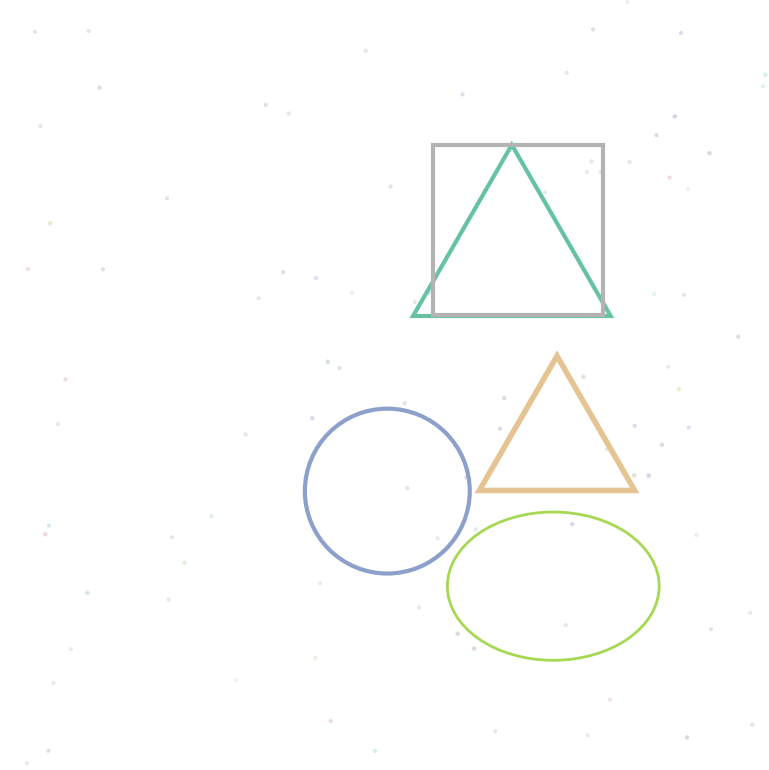[{"shape": "triangle", "thickness": 1.5, "radius": 0.74, "center": [0.665, 0.664]}, {"shape": "circle", "thickness": 1.5, "radius": 0.54, "center": [0.503, 0.362]}, {"shape": "oval", "thickness": 1, "radius": 0.69, "center": [0.719, 0.239]}, {"shape": "triangle", "thickness": 2, "radius": 0.58, "center": [0.723, 0.421]}, {"shape": "square", "thickness": 1.5, "radius": 0.55, "center": [0.673, 0.701]}]